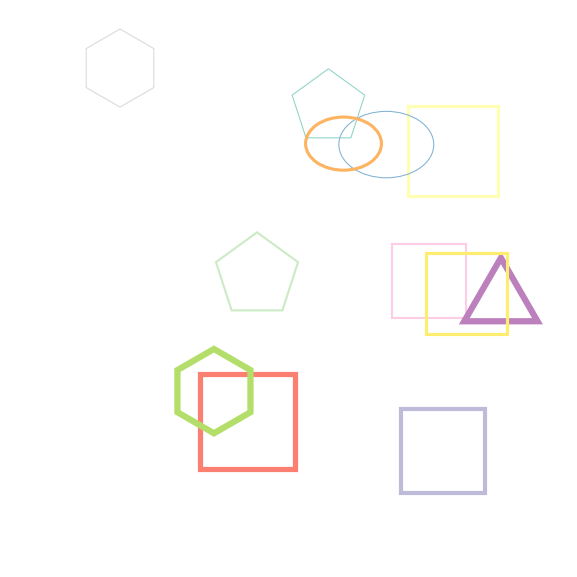[{"shape": "pentagon", "thickness": 0.5, "radius": 0.33, "center": [0.569, 0.814]}, {"shape": "square", "thickness": 1.5, "radius": 0.39, "center": [0.785, 0.738]}, {"shape": "square", "thickness": 2, "radius": 0.37, "center": [0.767, 0.219]}, {"shape": "square", "thickness": 2.5, "radius": 0.41, "center": [0.428, 0.27]}, {"shape": "oval", "thickness": 0.5, "radius": 0.41, "center": [0.669, 0.749]}, {"shape": "oval", "thickness": 1.5, "radius": 0.33, "center": [0.595, 0.75]}, {"shape": "hexagon", "thickness": 3, "radius": 0.36, "center": [0.37, 0.322]}, {"shape": "square", "thickness": 1, "radius": 0.32, "center": [0.743, 0.512]}, {"shape": "hexagon", "thickness": 0.5, "radius": 0.34, "center": [0.208, 0.881]}, {"shape": "triangle", "thickness": 3, "radius": 0.37, "center": [0.867, 0.479]}, {"shape": "pentagon", "thickness": 1, "radius": 0.37, "center": [0.445, 0.522]}, {"shape": "square", "thickness": 1.5, "radius": 0.35, "center": [0.808, 0.491]}]